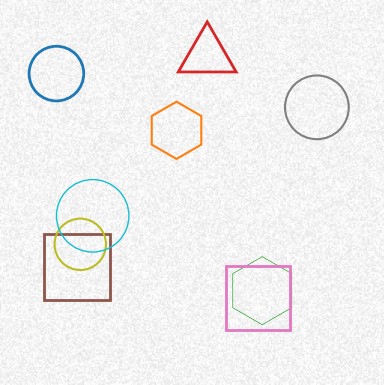[{"shape": "circle", "thickness": 2, "radius": 0.35, "center": [0.147, 0.809]}, {"shape": "hexagon", "thickness": 1.5, "radius": 0.37, "center": [0.458, 0.662]}, {"shape": "hexagon", "thickness": 0.5, "radius": 0.44, "center": [0.681, 0.245]}, {"shape": "triangle", "thickness": 2, "radius": 0.43, "center": [0.538, 0.857]}, {"shape": "square", "thickness": 2, "radius": 0.43, "center": [0.201, 0.307]}, {"shape": "square", "thickness": 2, "radius": 0.42, "center": [0.671, 0.226]}, {"shape": "circle", "thickness": 1.5, "radius": 0.41, "center": [0.823, 0.721]}, {"shape": "circle", "thickness": 1.5, "radius": 0.33, "center": [0.208, 0.365]}, {"shape": "circle", "thickness": 1, "radius": 0.47, "center": [0.241, 0.439]}]